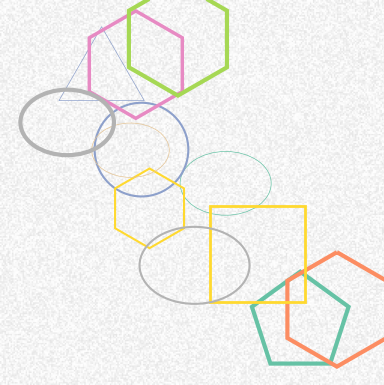[{"shape": "oval", "thickness": 0.5, "radius": 0.59, "center": [0.586, 0.524]}, {"shape": "pentagon", "thickness": 3, "radius": 0.66, "center": [0.78, 0.162]}, {"shape": "hexagon", "thickness": 3, "radius": 0.74, "center": [0.875, 0.196]}, {"shape": "circle", "thickness": 1.5, "radius": 0.61, "center": [0.367, 0.611]}, {"shape": "triangle", "thickness": 0.5, "radius": 0.64, "center": [0.264, 0.803]}, {"shape": "hexagon", "thickness": 2.5, "radius": 0.7, "center": [0.353, 0.832]}, {"shape": "hexagon", "thickness": 3, "radius": 0.74, "center": [0.462, 0.899]}, {"shape": "square", "thickness": 2, "radius": 0.62, "center": [0.669, 0.34]}, {"shape": "hexagon", "thickness": 1.5, "radius": 0.52, "center": [0.388, 0.459]}, {"shape": "oval", "thickness": 0.5, "radius": 0.5, "center": [0.339, 0.61]}, {"shape": "oval", "thickness": 1.5, "radius": 0.71, "center": [0.505, 0.311]}, {"shape": "oval", "thickness": 3, "radius": 0.61, "center": [0.175, 0.682]}]